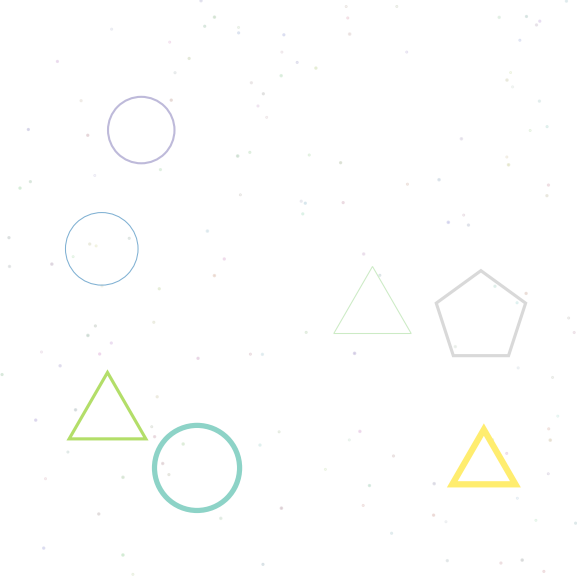[{"shape": "circle", "thickness": 2.5, "radius": 0.37, "center": [0.341, 0.189]}, {"shape": "circle", "thickness": 1, "radius": 0.29, "center": [0.245, 0.774]}, {"shape": "circle", "thickness": 0.5, "radius": 0.31, "center": [0.176, 0.568]}, {"shape": "triangle", "thickness": 1.5, "radius": 0.38, "center": [0.186, 0.278]}, {"shape": "pentagon", "thickness": 1.5, "radius": 0.41, "center": [0.833, 0.449]}, {"shape": "triangle", "thickness": 0.5, "radius": 0.39, "center": [0.645, 0.46]}, {"shape": "triangle", "thickness": 3, "radius": 0.32, "center": [0.838, 0.192]}]